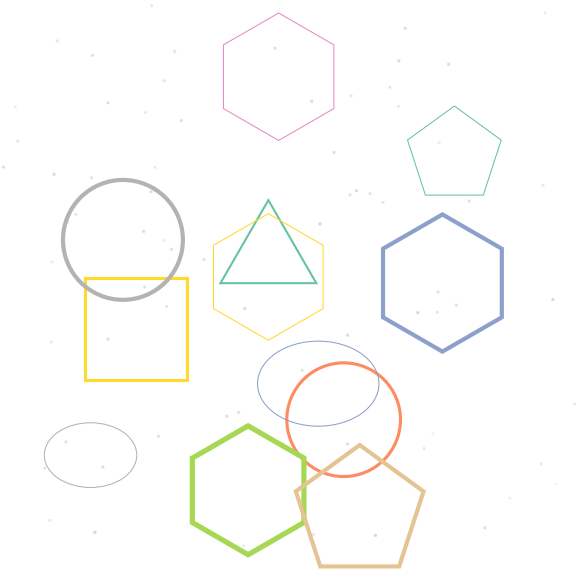[{"shape": "triangle", "thickness": 1, "radius": 0.48, "center": [0.465, 0.557]}, {"shape": "pentagon", "thickness": 0.5, "radius": 0.43, "center": [0.787, 0.73]}, {"shape": "circle", "thickness": 1.5, "radius": 0.49, "center": [0.595, 0.272]}, {"shape": "oval", "thickness": 0.5, "radius": 0.53, "center": [0.551, 0.335]}, {"shape": "hexagon", "thickness": 2, "radius": 0.59, "center": [0.766, 0.509]}, {"shape": "hexagon", "thickness": 0.5, "radius": 0.55, "center": [0.483, 0.866]}, {"shape": "hexagon", "thickness": 2.5, "radius": 0.56, "center": [0.43, 0.15]}, {"shape": "hexagon", "thickness": 0.5, "radius": 0.55, "center": [0.465, 0.52]}, {"shape": "square", "thickness": 1.5, "radius": 0.44, "center": [0.236, 0.429]}, {"shape": "pentagon", "thickness": 2, "radius": 0.58, "center": [0.623, 0.112]}, {"shape": "oval", "thickness": 0.5, "radius": 0.4, "center": [0.157, 0.211]}, {"shape": "circle", "thickness": 2, "radius": 0.52, "center": [0.213, 0.584]}]